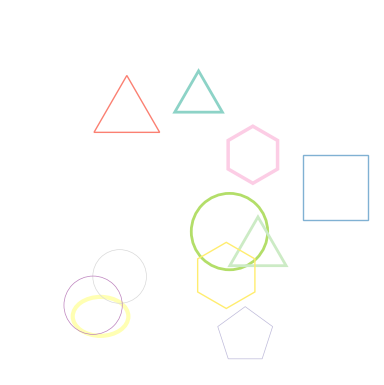[{"shape": "triangle", "thickness": 2, "radius": 0.36, "center": [0.516, 0.744]}, {"shape": "oval", "thickness": 3, "radius": 0.36, "center": [0.261, 0.178]}, {"shape": "pentagon", "thickness": 0.5, "radius": 0.37, "center": [0.637, 0.129]}, {"shape": "triangle", "thickness": 1, "radius": 0.49, "center": [0.329, 0.705]}, {"shape": "square", "thickness": 1, "radius": 0.42, "center": [0.872, 0.512]}, {"shape": "circle", "thickness": 2, "radius": 0.5, "center": [0.596, 0.399]}, {"shape": "hexagon", "thickness": 2.5, "radius": 0.37, "center": [0.657, 0.598]}, {"shape": "circle", "thickness": 0.5, "radius": 0.35, "center": [0.311, 0.282]}, {"shape": "circle", "thickness": 0.5, "radius": 0.38, "center": [0.242, 0.207]}, {"shape": "triangle", "thickness": 2, "radius": 0.42, "center": [0.67, 0.352]}, {"shape": "hexagon", "thickness": 1, "radius": 0.43, "center": [0.588, 0.285]}]